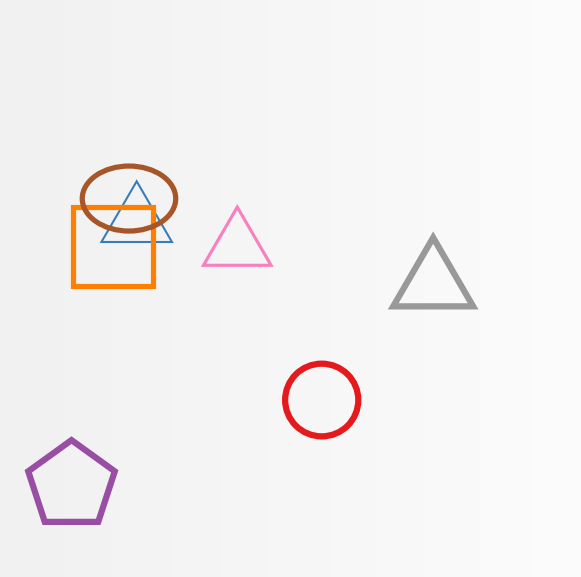[{"shape": "circle", "thickness": 3, "radius": 0.31, "center": [0.554, 0.306]}, {"shape": "triangle", "thickness": 1, "radius": 0.35, "center": [0.235, 0.615]}, {"shape": "pentagon", "thickness": 3, "radius": 0.39, "center": [0.123, 0.159]}, {"shape": "square", "thickness": 2.5, "radius": 0.34, "center": [0.194, 0.573]}, {"shape": "oval", "thickness": 2.5, "radius": 0.4, "center": [0.222, 0.655]}, {"shape": "triangle", "thickness": 1.5, "radius": 0.34, "center": [0.408, 0.573]}, {"shape": "triangle", "thickness": 3, "radius": 0.4, "center": [0.745, 0.508]}]